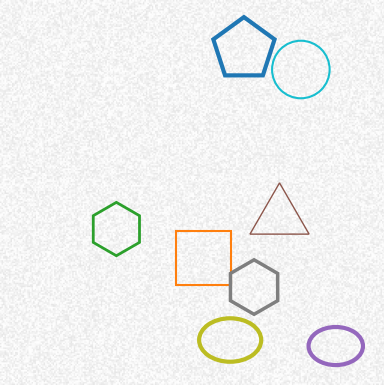[{"shape": "pentagon", "thickness": 3, "radius": 0.42, "center": [0.634, 0.872]}, {"shape": "square", "thickness": 1.5, "radius": 0.36, "center": [0.529, 0.33]}, {"shape": "hexagon", "thickness": 2, "radius": 0.35, "center": [0.302, 0.405]}, {"shape": "oval", "thickness": 3, "radius": 0.35, "center": [0.872, 0.101]}, {"shape": "triangle", "thickness": 1, "radius": 0.44, "center": [0.726, 0.436]}, {"shape": "hexagon", "thickness": 2.5, "radius": 0.35, "center": [0.66, 0.254]}, {"shape": "oval", "thickness": 3, "radius": 0.4, "center": [0.598, 0.117]}, {"shape": "circle", "thickness": 1.5, "radius": 0.37, "center": [0.781, 0.819]}]